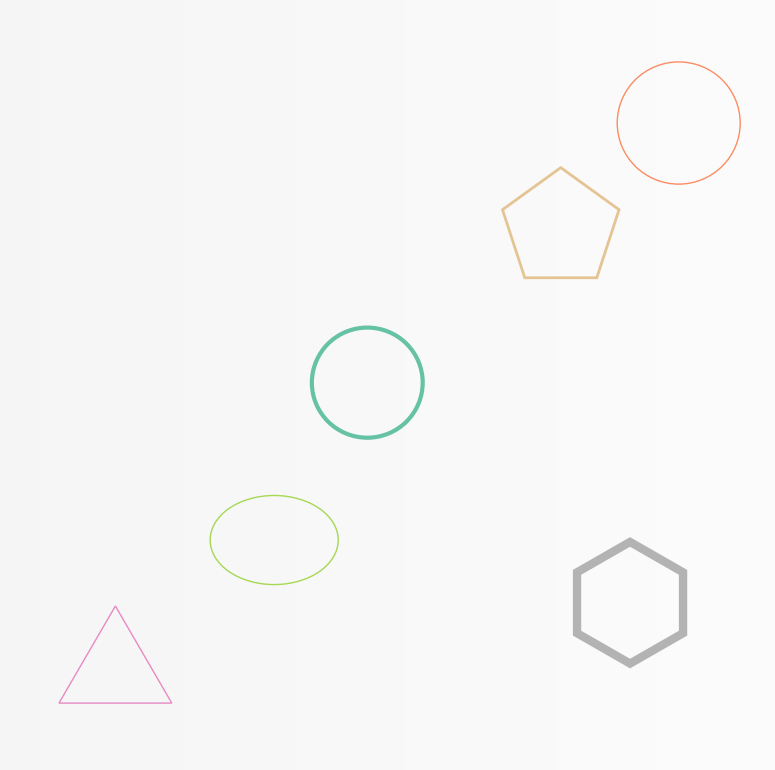[{"shape": "circle", "thickness": 1.5, "radius": 0.36, "center": [0.474, 0.503]}, {"shape": "circle", "thickness": 0.5, "radius": 0.4, "center": [0.876, 0.84]}, {"shape": "triangle", "thickness": 0.5, "radius": 0.42, "center": [0.149, 0.129]}, {"shape": "oval", "thickness": 0.5, "radius": 0.41, "center": [0.354, 0.299]}, {"shape": "pentagon", "thickness": 1, "radius": 0.4, "center": [0.724, 0.703]}, {"shape": "hexagon", "thickness": 3, "radius": 0.39, "center": [0.813, 0.217]}]